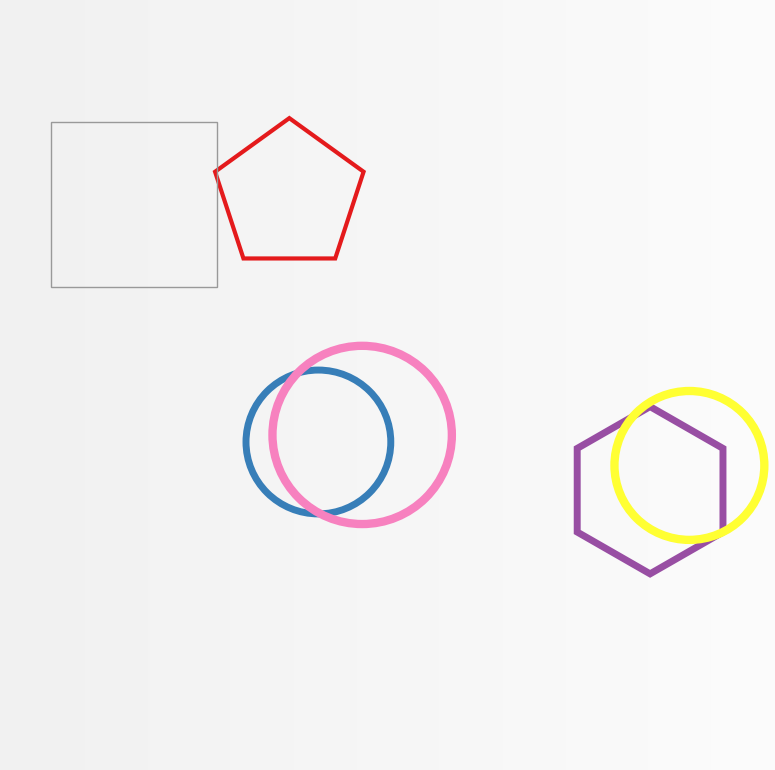[{"shape": "pentagon", "thickness": 1.5, "radius": 0.5, "center": [0.373, 0.746]}, {"shape": "circle", "thickness": 2.5, "radius": 0.47, "center": [0.411, 0.426]}, {"shape": "hexagon", "thickness": 2.5, "radius": 0.54, "center": [0.839, 0.363]}, {"shape": "circle", "thickness": 3, "radius": 0.48, "center": [0.89, 0.396]}, {"shape": "circle", "thickness": 3, "radius": 0.58, "center": [0.467, 0.435]}, {"shape": "square", "thickness": 0.5, "radius": 0.54, "center": [0.172, 0.734]}]